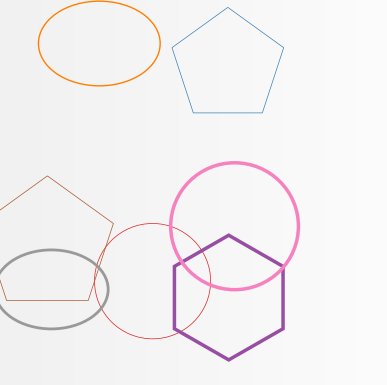[{"shape": "circle", "thickness": 0.5, "radius": 0.75, "center": [0.394, 0.27]}, {"shape": "pentagon", "thickness": 0.5, "radius": 0.76, "center": [0.588, 0.829]}, {"shape": "hexagon", "thickness": 2.5, "radius": 0.81, "center": [0.59, 0.227]}, {"shape": "oval", "thickness": 1, "radius": 0.79, "center": [0.256, 0.887]}, {"shape": "pentagon", "thickness": 0.5, "radius": 0.9, "center": [0.122, 0.364]}, {"shape": "circle", "thickness": 2.5, "radius": 0.82, "center": [0.605, 0.412]}, {"shape": "oval", "thickness": 2, "radius": 0.73, "center": [0.133, 0.248]}]